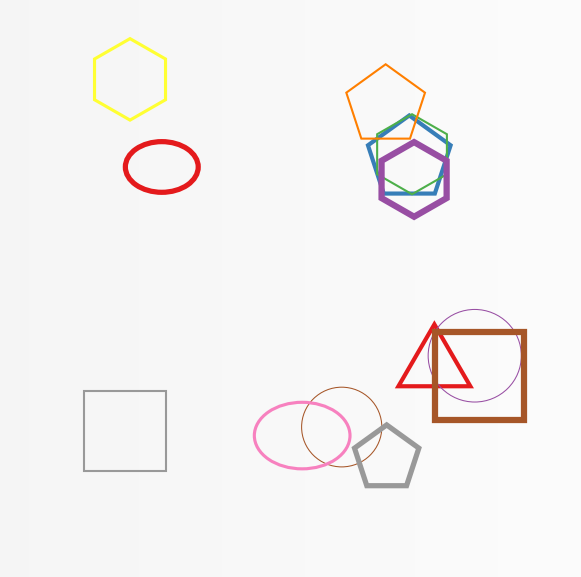[{"shape": "oval", "thickness": 2.5, "radius": 0.31, "center": [0.278, 0.71]}, {"shape": "triangle", "thickness": 2, "radius": 0.36, "center": [0.747, 0.366]}, {"shape": "pentagon", "thickness": 2, "radius": 0.37, "center": [0.704, 0.724]}, {"shape": "hexagon", "thickness": 1, "radius": 0.35, "center": [0.709, 0.732]}, {"shape": "hexagon", "thickness": 3, "radius": 0.32, "center": [0.712, 0.688]}, {"shape": "circle", "thickness": 0.5, "radius": 0.4, "center": [0.817, 0.383]}, {"shape": "pentagon", "thickness": 1, "radius": 0.36, "center": [0.664, 0.817]}, {"shape": "hexagon", "thickness": 1.5, "radius": 0.35, "center": [0.224, 0.862]}, {"shape": "circle", "thickness": 0.5, "radius": 0.35, "center": [0.588, 0.26]}, {"shape": "square", "thickness": 3, "radius": 0.38, "center": [0.825, 0.347]}, {"shape": "oval", "thickness": 1.5, "radius": 0.41, "center": [0.52, 0.245]}, {"shape": "square", "thickness": 1, "radius": 0.35, "center": [0.215, 0.253]}, {"shape": "pentagon", "thickness": 2.5, "radius": 0.29, "center": [0.665, 0.205]}]